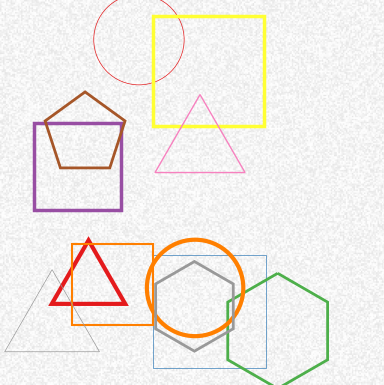[{"shape": "circle", "thickness": 0.5, "radius": 0.59, "center": [0.361, 0.897]}, {"shape": "triangle", "thickness": 3, "radius": 0.55, "center": [0.23, 0.266]}, {"shape": "square", "thickness": 0.5, "radius": 0.74, "center": [0.545, 0.19]}, {"shape": "hexagon", "thickness": 2, "radius": 0.75, "center": [0.721, 0.14]}, {"shape": "square", "thickness": 2.5, "radius": 0.56, "center": [0.2, 0.568]}, {"shape": "square", "thickness": 1.5, "radius": 0.53, "center": [0.293, 0.262]}, {"shape": "circle", "thickness": 3, "radius": 0.63, "center": [0.507, 0.252]}, {"shape": "square", "thickness": 2.5, "radius": 0.72, "center": [0.542, 0.816]}, {"shape": "pentagon", "thickness": 2, "radius": 0.55, "center": [0.221, 0.652]}, {"shape": "triangle", "thickness": 1, "radius": 0.68, "center": [0.52, 0.619]}, {"shape": "hexagon", "thickness": 2, "radius": 0.58, "center": [0.505, 0.204]}, {"shape": "triangle", "thickness": 0.5, "radius": 0.71, "center": [0.135, 0.157]}]